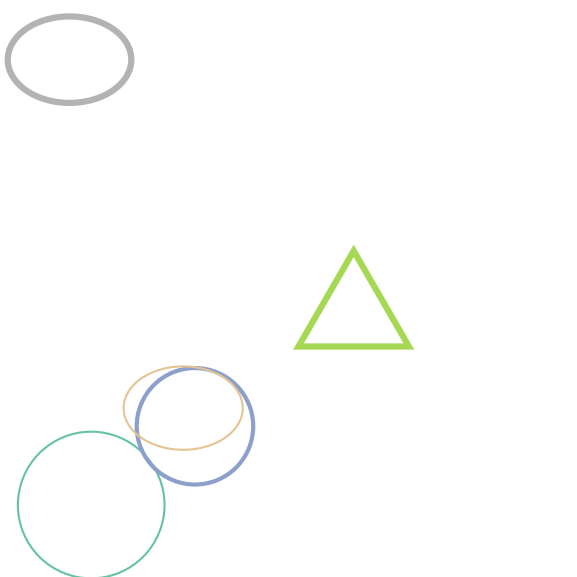[{"shape": "circle", "thickness": 1, "radius": 0.63, "center": [0.158, 0.125]}, {"shape": "circle", "thickness": 2, "radius": 0.5, "center": [0.338, 0.261]}, {"shape": "triangle", "thickness": 3, "radius": 0.55, "center": [0.612, 0.454]}, {"shape": "oval", "thickness": 1, "radius": 0.52, "center": [0.317, 0.292]}, {"shape": "oval", "thickness": 3, "radius": 0.53, "center": [0.12, 0.896]}]